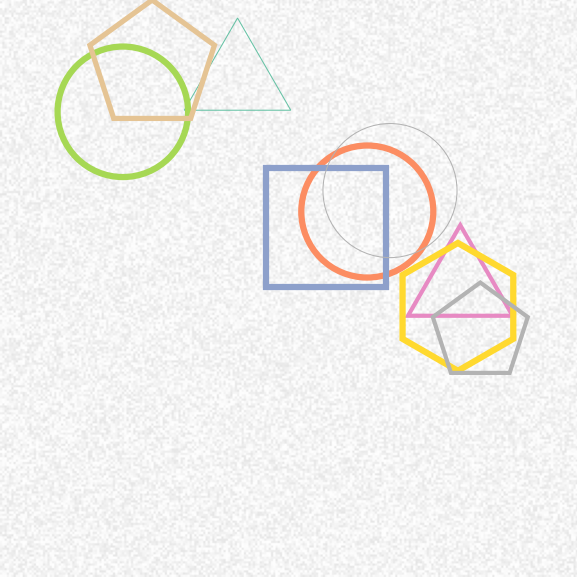[{"shape": "triangle", "thickness": 0.5, "radius": 0.53, "center": [0.411, 0.861]}, {"shape": "circle", "thickness": 3, "radius": 0.57, "center": [0.636, 0.633]}, {"shape": "square", "thickness": 3, "radius": 0.52, "center": [0.564, 0.605]}, {"shape": "triangle", "thickness": 2, "radius": 0.52, "center": [0.797, 0.505]}, {"shape": "circle", "thickness": 3, "radius": 0.56, "center": [0.213, 0.806]}, {"shape": "hexagon", "thickness": 3, "radius": 0.55, "center": [0.793, 0.468]}, {"shape": "pentagon", "thickness": 2.5, "radius": 0.57, "center": [0.264, 0.886]}, {"shape": "circle", "thickness": 0.5, "radius": 0.58, "center": [0.675, 0.669]}, {"shape": "pentagon", "thickness": 2, "radius": 0.43, "center": [0.832, 0.423]}]